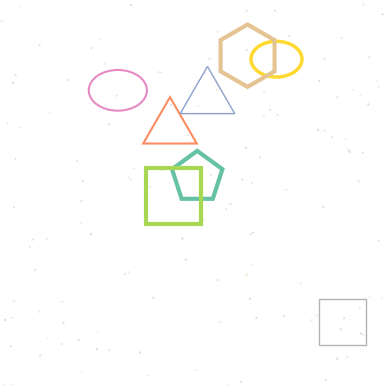[{"shape": "pentagon", "thickness": 3, "radius": 0.34, "center": [0.512, 0.539]}, {"shape": "triangle", "thickness": 1.5, "radius": 0.4, "center": [0.441, 0.667]}, {"shape": "triangle", "thickness": 1, "radius": 0.41, "center": [0.539, 0.746]}, {"shape": "oval", "thickness": 1.5, "radius": 0.38, "center": [0.306, 0.765]}, {"shape": "square", "thickness": 3, "radius": 0.36, "center": [0.451, 0.492]}, {"shape": "oval", "thickness": 2.5, "radius": 0.33, "center": [0.718, 0.846]}, {"shape": "hexagon", "thickness": 3, "radius": 0.4, "center": [0.643, 0.855]}, {"shape": "square", "thickness": 1, "radius": 0.3, "center": [0.889, 0.164]}]